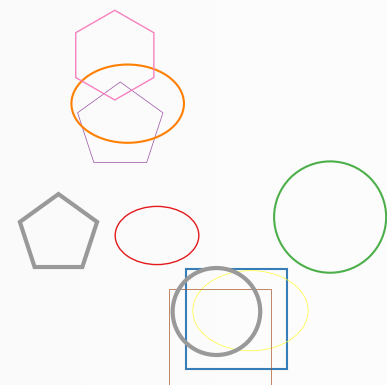[{"shape": "oval", "thickness": 1, "radius": 0.54, "center": [0.405, 0.388]}, {"shape": "square", "thickness": 1.5, "radius": 0.65, "center": [0.611, 0.172]}, {"shape": "circle", "thickness": 1.5, "radius": 0.72, "center": [0.852, 0.436]}, {"shape": "pentagon", "thickness": 0.5, "radius": 0.58, "center": [0.31, 0.671]}, {"shape": "oval", "thickness": 1.5, "radius": 0.73, "center": [0.329, 0.731]}, {"shape": "oval", "thickness": 0.5, "radius": 0.74, "center": [0.646, 0.193]}, {"shape": "square", "thickness": 0.5, "radius": 0.66, "center": [0.567, 0.117]}, {"shape": "hexagon", "thickness": 1, "radius": 0.58, "center": [0.296, 0.857]}, {"shape": "circle", "thickness": 3, "radius": 0.56, "center": [0.559, 0.191]}, {"shape": "pentagon", "thickness": 3, "radius": 0.52, "center": [0.151, 0.391]}]